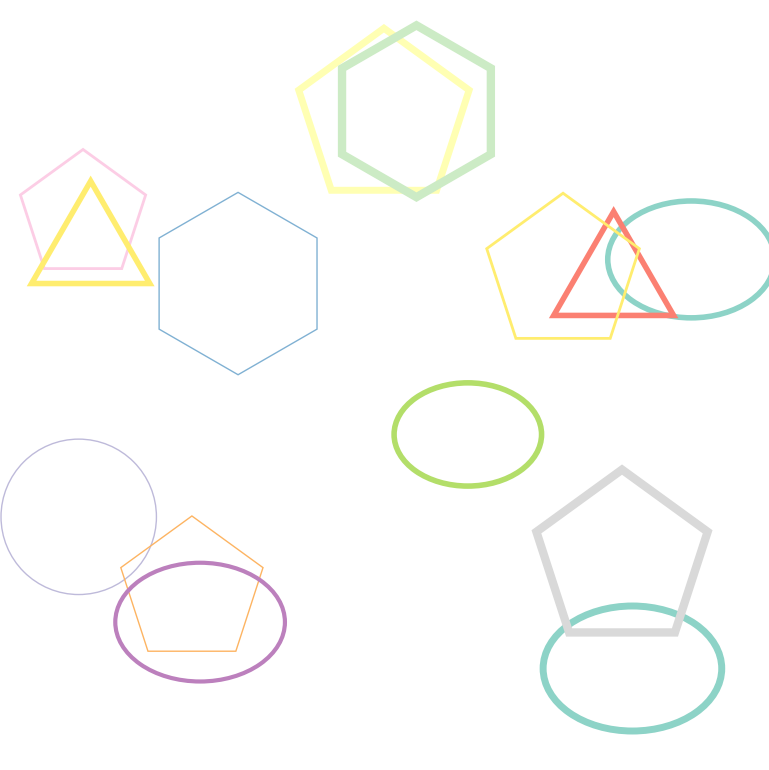[{"shape": "oval", "thickness": 2.5, "radius": 0.58, "center": [0.821, 0.132]}, {"shape": "oval", "thickness": 2, "radius": 0.54, "center": [0.898, 0.663]}, {"shape": "pentagon", "thickness": 2.5, "radius": 0.58, "center": [0.499, 0.847]}, {"shape": "circle", "thickness": 0.5, "radius": 0.5, "center": [0.102, 0.329]}, {"shape": "triangle", "thickness": 2, "radius": 0.45, "center": [0.797, 0.635]}, {"shape": "hexagon", "thickness": 0.5, "radius": 0.59, "center": [0.309, 0.632]}, {"shape": "pentagon", "thickness": 0.5, "radius": 0.49, "center": [0.249, 0.233]}, {"shape": "oval", "thickness": 2, "radius": 0.48, "center": [0.608, 0.436]}, {"shape": "pentagon", "thickness": 1, "radius": 0.43, "center": [0.108, 0.72]}, {"shape": "pentagon", "thickness": 3, "radius": 0.58, "center": [0.808, 0.273]}, {"shape": "oval", "thickness": 1.5, "radius": 0.55, "center": [0.26, 0.192]}, {"shape": "hexagon", "thickness": 3, "radius": 0.56, "center": [0.541, 0.856]}, {"shape": "pentagon", "thickness": 1, "radius": 0.52, "center": [0.731, 0.645]}, {"shape": "triangle", "thickness": 2, "radius": 0.44, "center": [0.118, 0.676]}]